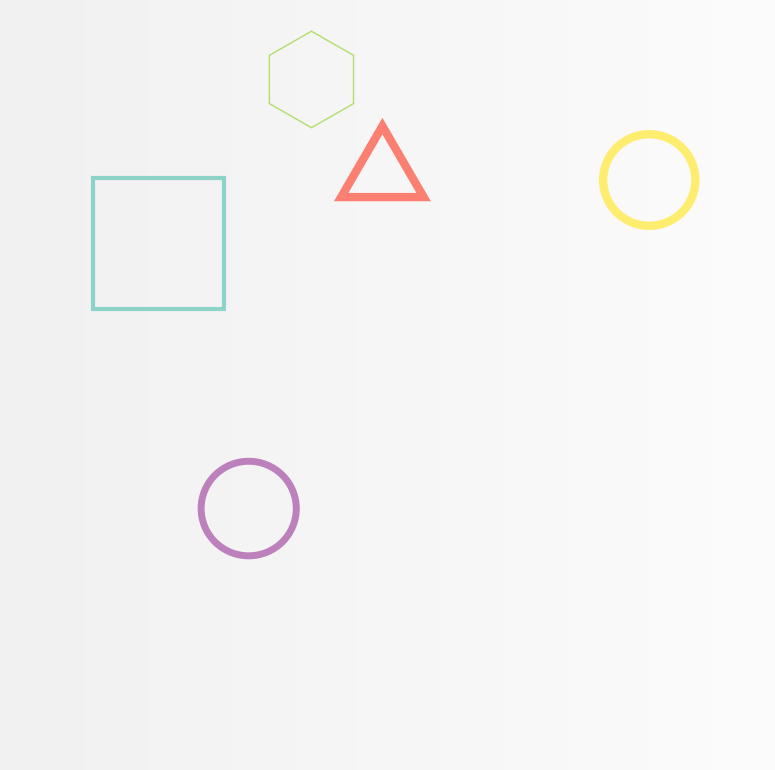[{"shape": "square", "thickness": 1.5, "radius": 0.42, "center": [0.205, 0.684]}, {"shape": "triangle", "thickness": 3, "radius": 0.31, "center": [0.493, 0.775]}, {"shape": "hexagon", "thickness": 0.5, "radius": 0.31, "center": [0.402, 0.897]}, {"shape": "circle", "thickness": 2.5, "radius": 0.31, "center": [0.321, 0.34]}, {"shape": "circle", "thickness": 3, "radius": 0.3, "center": [0.838, 0.766]}]